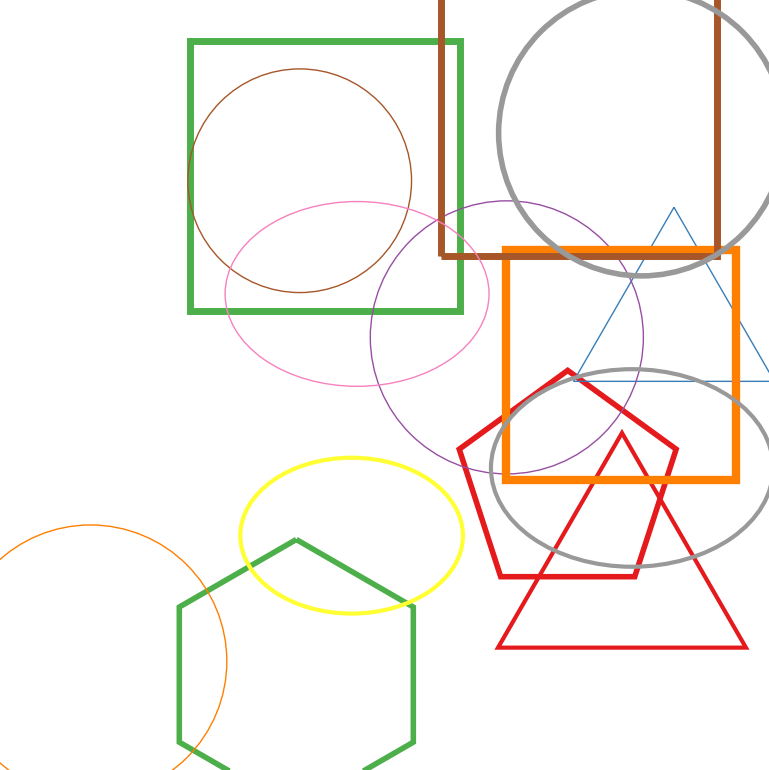[{"shape": "pentagon", "thickness": 2, "radius": 0.74, "center": [0.737, 0.371]}, {"shape": "triangle", "thickness": 1.5, "radius": 0.93, "center": [0.808, 0.252]}, {"shape": "triangle", "thickness": 0.5, "radius": 0.75, "center": [0.875, 0.58]}, {"shape": "square", "thickness": 2.5, "radius": 0.88, "center": [0.422, 0.771]}, {"shape": "hexagon", "thickness": 2, "radius": 0.88, "center": [0.385, 0.124]}, {"shape": "circle", "thickness": 0.5, "radius": 0.89, "center": [0.658, 0.562]}, {"shape": "circle", "thickness": 0.5, "radius": 0.88, "center": [0.118, 0.141]}, {"shape": "square", "thickness": 3, "radius": 0.75, "center": [0.807, 0.526]}, {"shape": "oval", "thickness": 1.5, "radius": 0.72, "center": [0.457, 0.304]}, {"shape": "circle", "thickness": 0.5, "radius": 0.73, "center": [0.389, 0.765]}, {"shape": "square", "thickness": 2.5, "radius": 0.9, "center": [0.752, 0.847]}, {"shape": "oval", "thickness": 0.5, "radius": 0.86, "center": [0.464, 0.618]}, {"shape": "oval", "thickness": 1.5, "radius": 0.92, "center": [0.821, 0.392]}, {"shape": "circle", "thickness": 2, "radius": 0.93, "center": [0.833, 0.827]}]